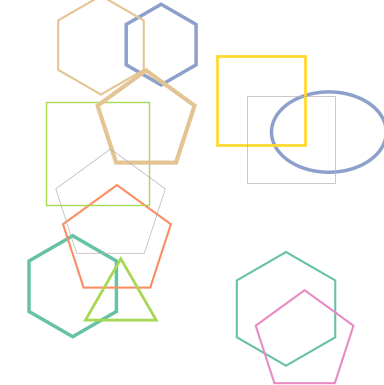[{"shape": "hexagon", "thickness": 2.5, "radius": 0.66, "center": [0.189, 0.257]}, {"shape": "hexagon", "thickness": 1.5, "radius": 0.74, "center": [0.743, 0.198]}, {"shape": "pentagon", "thickness": 1.5, "radius": 0.74, "center": [0.304, 0.372]}, {"shape": "hexagon", "thickness": 2.5, "radius": 0.52, "center": [0.419, 0.884]}, {"shape": "oval", "thickness": 2.5, "radius": 0.75, "center": [0.854, 0.657]}, {"shape": "pentagon", "thickness": 1.5, "radius": 0.67, "center": [0.791, 0.113]}, {"shape": "triangle", "thickness": 2, "radius": 0.53, "center": [0.314, 0.222]}, {"shape": "square", "thickness": 1, "radius": 0.66, "center": [0.253, 0.601]}, {"shape": "square", "thickness": 2, "radius": 0.57, "center": [0.678, 0.739]}, {"shape": "pentagon", "thickness": 3, "radius": 0.66, "center": [0.379, 0.685]}, {"shape": "hexagon", "thickness": 1.5, "radius": 0.64, "center": [0.262, 0.883]}, {"shape": "pentagon", "thickness": 0.5, "radius": 0.75, "center": [0.287, 0.463]}, {"shape": "square", "thickness": 0.5, "radius": 0.57, "center": [0.756, 0.639]}]